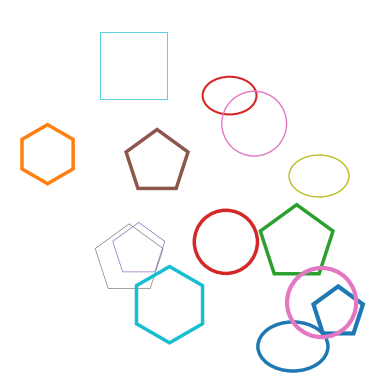[{"shape": "pentagon", "thickness": 3, "radius": 0.34, "center": [0.878, 0.189]}, {"shape": "oval", "thickness": 2.5, "radius": 0.46, "center": [0.761, 0.1]}, {"shape": "hexagon", "thickness": 2.5, "radius": 0.38, "center": [0.124, 0.6]}, {"shape": "pentagon", "thickness": 2.5, "radius": 0.5, "center": [0.771, 0.369]}, {"shape": "oval", "thickness": 1.5, "radius": 0.35, "center": [0.596, 0.752]}, {"shape": "circle", "thickness": 2.5, "radius": 0.41, "center": [0.587, 0.372]}, {"shape": "pentagon", "thickness": 0.5, "radius": 0.36, "center": [0.36, 0.351]}, {"shape": "pentagon", "thickness": 2.5, "radius": 0.42, "center": [0.408, 0.579]}, {"shape": "circle", "thickness": 1, "radius": 0.42, "center": [0.66, 0.679]}, {"shape": "circle", "thickness": 3, "radius": 0.45, "center": [0.835, 0.214]}, {"shape": "pentagon", "thickness": 0.5, "radius": 0.46, "center": [0.336, 0.326]}, {"shape": "oval", "thickness": 1, "radius": 0.39, "center": [0.829, 0.543]}, {"shape": "hexagon", "thickness": 2.5, "radius": 0.5, "center": [0.44, 0.209]}, {"shape": "square", "thickness": 0.5, "radius": 0.44, "center": [0.346, 0.83]}]